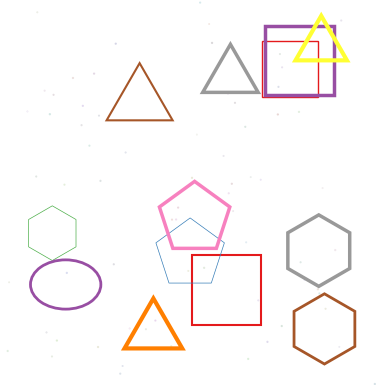[{"shape": "square", "thickness": 1, "radius": 0.36, "center": [0.753, 0.821]}, {"shape": "square", "thickness": 1.5, "radius": 0.45, "center": [0.589, 0.247]}, {"shape": "pentagon", "thickness": 0.5, "radius": 0.47, "center": [0.494, 0.34]}, {"shape": "hexagon", "thickness": 0.5, "radius": 0.36, "center": [0.136, 0.394]}, {"shape": "square", "thickness": 2.5, "radius": 0.45, "center": [0.777, 0.842]}, {"shape": "oval", "thickness": 2, "radius": 0.46, "center": [0.171, 0.261]}, {"shape": "triangle", "thickness": 3, "radius": 0.43, "center": [0.398, 0.138]}, {"shape": "triangle", "thickness": 3, "radius": 0.39, "center": [0.834, 0.882]}, {"shape": "hexagon", "thickness": 2, "radius": 0.46, "center": [0.843, 0.146]}, {"shape": "triangle", "thickness": 1.5, "radius": 0.5, "center": [0.363, 0.737]}, {"shape": "pentagon", "thickness": 2.5, "radius": 0.48, "center": [0.505, 0.433]}, {"shape": "hexagon", "thickness": 2.5, "radius": 0.46, "center": [0.828, 0.349]}, {"shape": "triangle", "thickness": 2.5, "radius": 0.42, "center": [0.599, 0.802]}]